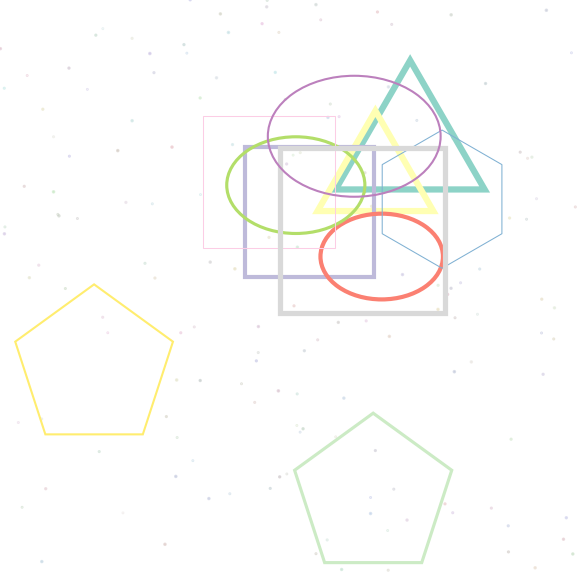[{"shape": "triangle", "thickness": 3, "radius": 0.74, "center": [0.71, 0.746]}, {"shape": "triangle", "thickness": 3, "radius": 0.58, "center": [0.65, 0.692]}, {"shape": "square", "thickness": 2, "radius": 0.56, "center": [0.536, 0.632]}, {"shape": "oval", "thickness": 2, "radius": 0.53, "center": [0.661, 0.555]}, {"shape": "hexagon", "thickness": 0.5, "radius": 0.6, "center": [0.765, 0.654]}, {"shape": "oval", "thickness": 1.5, "radius": 0.6, "center": [0.512, 0.679]}, {"shape": "square", "thickness": 0.5, "radius": 0.57, "center": [0.466, 0.684]}, {"shape": "square", "thickness": 2.5, "radius": 0.72, "center": [0.627, 0.6]}, {"shape": "oval", "thickness": 1, "radius": 0.75, "center": [0.613, 0.763]}, {"shape": "pentagon", "thickness": 1.5, "radius": 0.72, "center": [0.646, 0.141]}, {"shape": "pentagon", "thickness": 1, "radius": 0.72, "center": [0.163, 0.363]}]